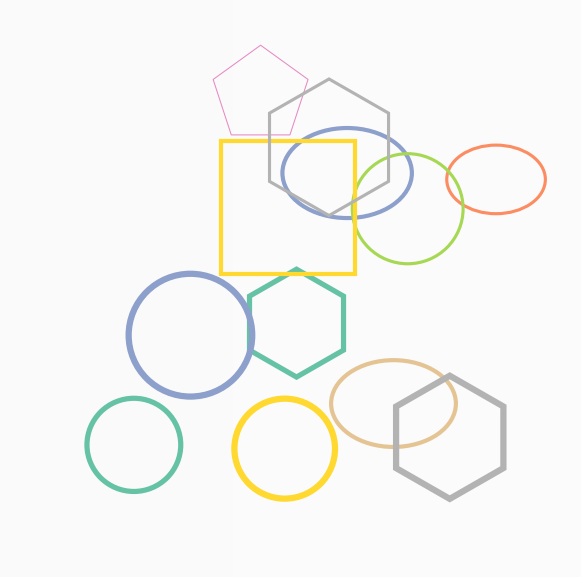[{"shape": "circle", "thickness": 2.5, "radius": 0.4, "center": [0.23, 0.229]}, {"shape": "hexagon", "thickness": 2.5, "radius": 0.47, "center": [0.51, 0.44]}, {"shape": "oval", "thickness": 1.5, "radius": 0.42, "center": [0.853, 0.688]}, {"shape": "oval", "thickness": 2, "radius": 0.56, "center": [0.597, 0.7]}, {"shape": "circle", "thickness": 3, "radius": 0.53, "center": [0.328, 0.419]}, {"shape": "pentagon", "thickness": 0.5, "radius": 0.43, "center": [0.448, 0.835]}, {"shape": "circle", "thickness": 1.5, "radius": 0.48, "center": [0.701, 0.638]}, {"shape": "circle", "thickness": 3, "radius": 0.43, "center": [0.49, 0.222]}, {"shape": "square", "thickness": 2, "radius": 0.58, "center": [0.495, 0.64]}, {"shape": "oval", "thickness": 2, "radius": 0.54, "center": [0.677, 0.3]}, {"shape": "hexagon", "thickness": 3, "radius": 0.53, "center": [0.774, 0.242]}, {"shape": "hexagon", "thickness": 1.5, "radius": 0.59, "center": [0.566, 0.744]}]